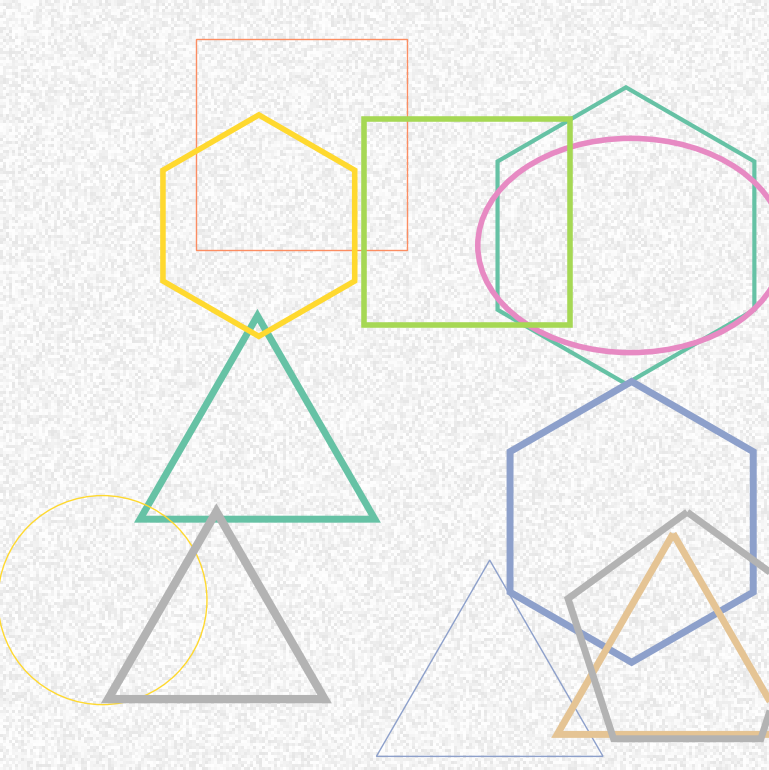[{"shape": "triangle", "thickness": 2.5, "radius": 0.88, "center": [0.334, 0.414]}, {"shape": "hexagon", "thickness": 1.5, "radius": 0.96, "center": [0.813, 0.694]}, {"shape": "square", "thickness": 0.5, "radius": 0.68, "center": [0.391, 0.813]}, {"shape": "hexagon", "thickness": 2.5, "radius": 0.91, "center": [0.82, 0.322]}, {"shape": "triangle", "thickness": 0.5, "radius": 0.85, "center": [0.636, 0.103]}, {"shape": "oval", "thickness": 2, "radius": 0.99, "center": [0.819, 0.681]}, {"shape": "square", "thickness": 2, "radius": 0.67, "center": [0.606, 0.712]}, {"shape": "hexagon", "thickness": 2, "radius": 0.72, "center": [0.336, 0.707]}, {"shape": "circle", "thickness": 0.5, "radius": 0.68, "center": [0.133, 0.221]}, {"shape": "triangle", "thickness": 2.5, "radius": 0.87, "center": [0.874, 0.133]}, {"shape": "triangle", "thickness": 3, "radius": 0.81, "center": [0.281, 0.173]}, {"shape": "pentagon", "thickness": 2.5, "radius": 0.81, "center": [0.892, 0.172]}]